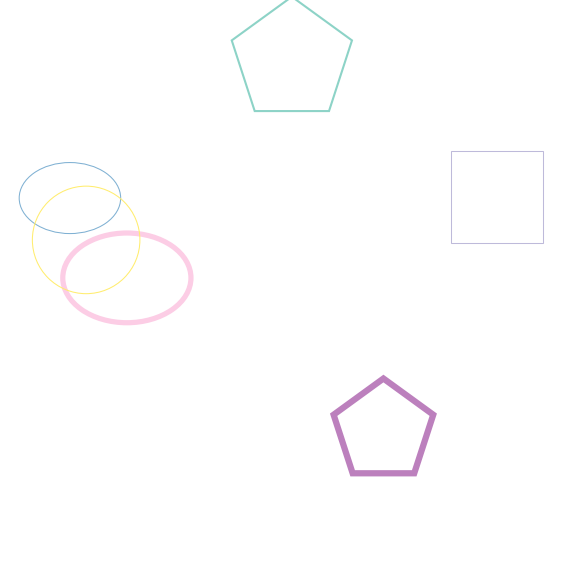[{"shape": "pentagon", "thickness": 1, "radius": 0.55, "center": [0.505, 0.895]}, {"shape": "square", "thickness": 0.5, "radius": 0.4, "center": [0.861, 0.658]}, {"shape": "oval", "thickness": 0.5, "radius": 0.44, "center": [0.121, 0.656]}, {"shape": "oval", "thickness": 2.5, "radius": 0.55, "center": [0.22, 0.518]}, {"shape": "pentagon", "thickness": 3, "radius": 0.45, "center": [0.664, 0.253]}, {"shape": "circle", "thickness": 0.5, "radius": 0.47, "center": [0.149, 0.584]}]